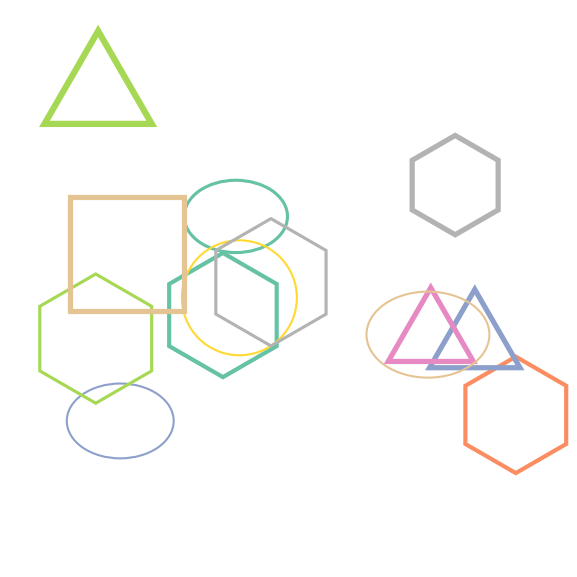[{"shape": "oval", "thickness": 1.5, "radius": 0.45, "center": [0.408, 0.624]}, {"shape": "hexagon", "thickness": 2, "radius": 0.54, "center": [0.386, 0.454]}, {"shape": "hexagon", "thickness": 2, "radius": 0.5, "center": [0.893, 0.281]}, {"shape": "oval", "thickness": 1, "radius": 0.46, "center": [0.208, 0.27]}, {"shape": "triangle", "thickness": 2.5, "radius": 0.45, "center": [0.822, 0.408]}, {"shape": "triangle", "thickness": 2.5, "radius": 0.43, "center": [0.746, 0.416]}, {"shape": "hexagon", "thickness": 1.5, "radius": 0.56, "center": [0.166, 0.413]}, {"shape": "triangle", "thickness": 3, "radius": 0.54, "center": [0.17, 0.838]}, {"shape": "circle", "thickness": 1, "radius": 0.5, "center": [0.415, 0.483]}, {"shape": "oval", "thickness": 1, "radius": 0.53, "center": [0.741, 0.42]}, {"shape": "square", "thickness": 2.5, "radius": 0.49, "center": [0.219, 0.56]}, {"shape": "hexagon", "thickness": 2.5, "radius": 0.43, "center": [0.788, 0.679]}, {"shape": "hexagon", "thickness": 1.5, "radius": 0.55, "center": [0.469, 0.51]}]